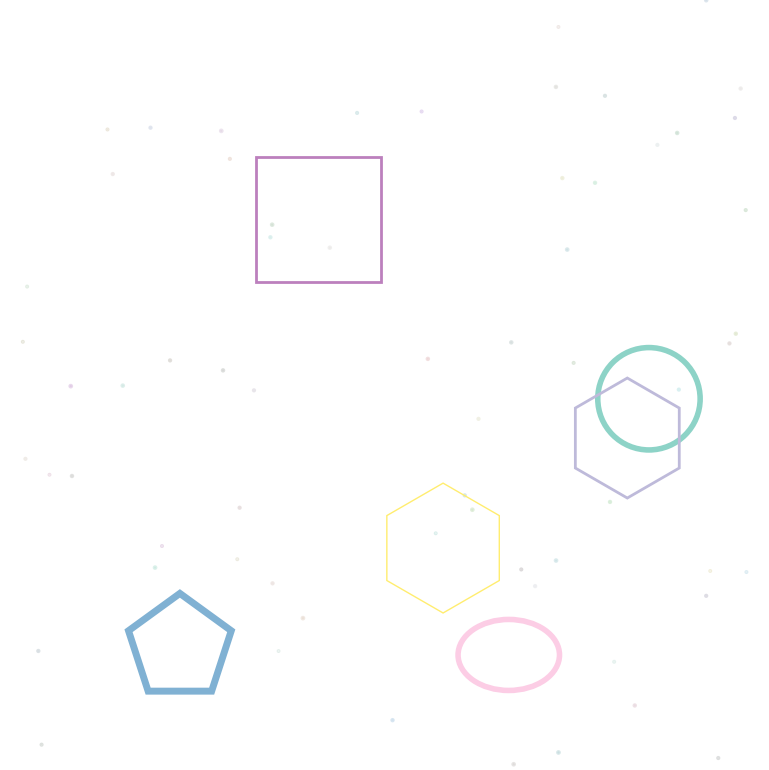[{"shape": "circle", "thickness": 2, "radius": 0.33, "center": [0.843, 0.482]}, {"shape": "hexagon", "thickness": 1, "radius": 0.39, "center": [0.815, 0.431]}, {"shape": "pentagon", "thickness": 2.5, "radius": 0.35, "center": [0.234, 0.159]}, {"shape": "oval", "thickness": 2, "radius": 0.33, "center": [0.661, 0.149]}, {"shape": "square", "thickness": 1, "radius": 0.41, "center": [0.414, 0.715]}, {"shape": "hexagon", "thickness": 0.5, "radius": 0.42, "center": [0.575, 0.288]}]